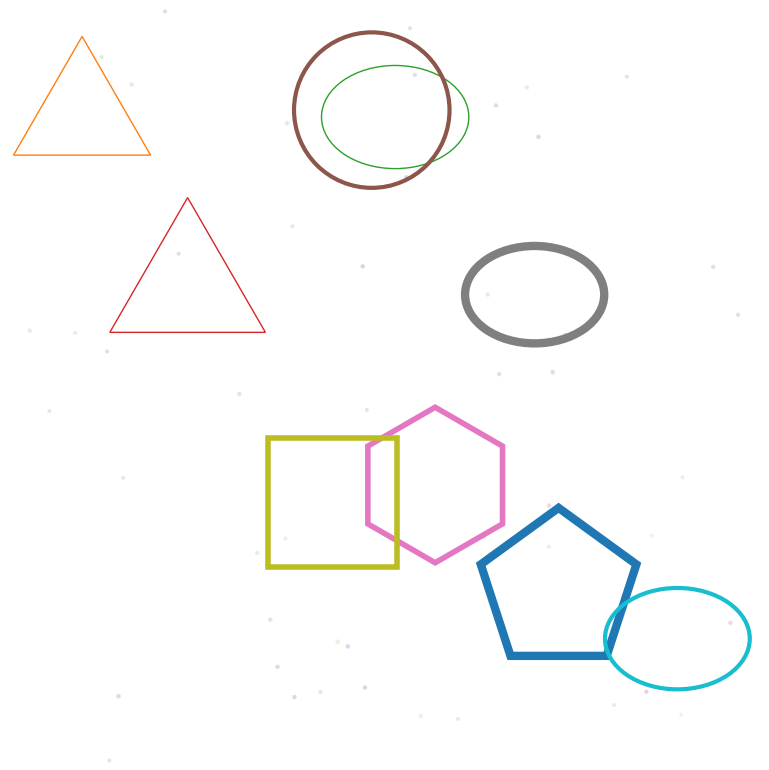[{"shape": "pentagon", "thickness": 3, "radius": 0.53, "center": [0.725, 0.234]}, {"shape": "triangle", "thickness": 0.5, "radius": 0.51, "center": [0.107, 0.85]}, {"shape": "oval", "thickness": 0.5, "radius": 0.48, "center": [0.513, 0.848]}, {"shape": "triangle", "thickness": 0.5, "radius": 0.58, "center": [0.244, 0.627]}, {"shape": "circle", "thickness": 1.5, "radius": 0.5, "center": [0.483, 0.857]}, {"shape": "hexagon", "thickness": 2, "radius": 0.5, "center": [0.565, 0.37]}, {"shape": "oval", "thickness": 3, "radius": 0.45, "center": [0.694, 0.617]}, {"shape": "square", "thickness": 2, "radius": 0.42, "center": [0.432, 0.348]}, {"shape": "oval", "thickness": 1.5, "radius": 0.47, "center": [0.88, 0.171]}]